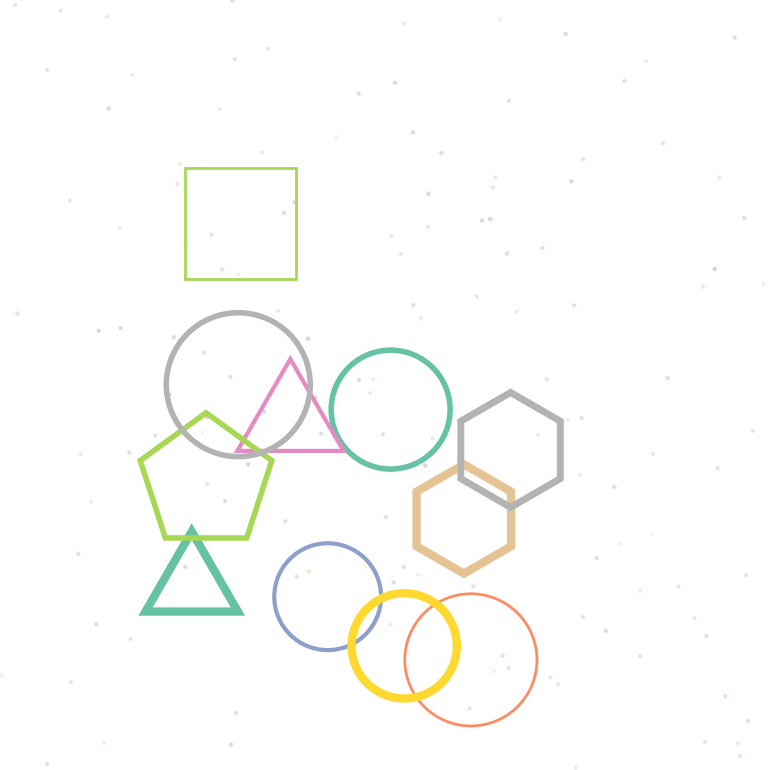[{"shape": "circle", "thickness": 2, "radius": 0.39, "center": [0.507, 0.468]}, {"shape": "triangle", "thickness": 3, "radius": 0.35, "center": [0.249, 0.24]}, {"shape": "circle", "thickness": 1, "radius": 0.43, "center": [0.612, 0.143]}, {"shape": "circle", "thickness": 1.5, "radius": 0.35, "center": [0.426, 0.225]}, {"shape": "triangle", "thickness": 1.5, "radius": 0.4, "center": [0.377, 0.454]}, {"shape": "square", "thickness": 1, "radius": 0.36, "center": [0.312, 0.71]}, {"shape": "pentagon", "thickness": 2, "radius": 0.45, "center": [0.268, 0.374]}, {"shape": "circle", "thickness": 3, "radius": 0.34, "center": [0.525, 0.161]}, {"shape": "hexagon", "thickness": 3, "radius": 0.35, "center": [0.602, 0.326]}, {"shape": "hexagon", "thickness": 2.5, "radius": 0.37, "center": [0.663, 0.416]}, {"shape": "circle", "thickness": 2, "radius": 0.47, "center": [0.309, 0.5]}]